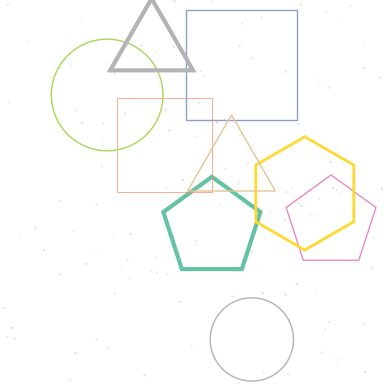[{"shape": "pentagon", "thickness": 3, "radius": 0.66, "center": [0.55, 0.408]}, {"shape": "square", "thickness": 0.5, "radius": 0.61, "center": [0.428, 0.623]}, {"shape": "square", "thickness": 1, "radius": 0.72, "center": [0.627, 0.831]}, {"shape": "pentagon", "thickness": 1, "radius": 0.61, "center": [0.86, 0.423]}, {"shape": "circle", "thickness": 1, "radius": 0.72, "center": [0.278, 0.753]}, {"shape": "hexagon", "thickness": 2, "radius": 0.74, "center": [0.792, 0.498]}, {"shape": "triangle", "thickness": 1, "radius": 0.66, "center": [0.601, 0.57]}, {"shape": "triangle", "thickness": 3, "radius": 0.62, "center": [0.394, 0.879]}, {"shape": "circle", "thickness": 1, "radius": 0.54, "center": [0.654, 0.118]}]